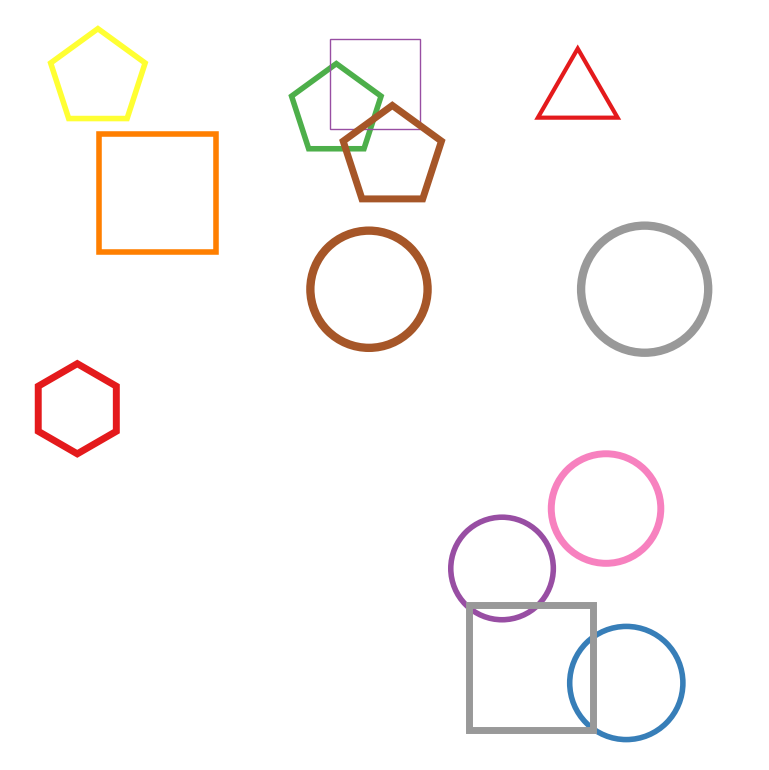[{"shape": "triangle", "thickness": 1.5, "radius": 0.3, "center": [0.75, 0.877]}, {"shape": "hexagon", "thickness": 2.5, "radius": 0.29, "center": [0.1, 0.469]}, {"shape": "circle", "thickness": 2, "radius": 0.37, "center": [0.813, 0.113]}, {"shape": "pentagon", "thickness": 2, "radius": 0.31, "center": [0.437, 0.856]}, {"shape": "square", "thickness": 0.5, "radius": 0.29, "center": [0.487, 0.891]}, {"shape": "circle", "thickness": 2, "radius": 0.33, "center": [0.652, 0.262]}, {"shape": "square", "thickness": 2, "radius": 0.38, "center": [0.205, 0.749]}, {"shape": "pentagon", "thickness": 2, "radius": 0.32, "center": [0.127, 0.898]}, {"shape": "pentagon", "thickness": 2.5, "radius": 0.34, "center": [0.51, 0.796]}, {"shape": "circle", "thickness": 3, "radius": 0.38, "center": [0.479, 0.624]}, {"shape": "circle", "thickness": 2.5, "radius": 0.36, "center": [0.787, 0.34]}, {"shape": "square", "thickness": 2.5, "radius": 0.4, "center": [0.69, 0.133]}, {"shape": "circle", "thickness": 3, "radius": 0.41, "center": [0.837, 0.624]}]